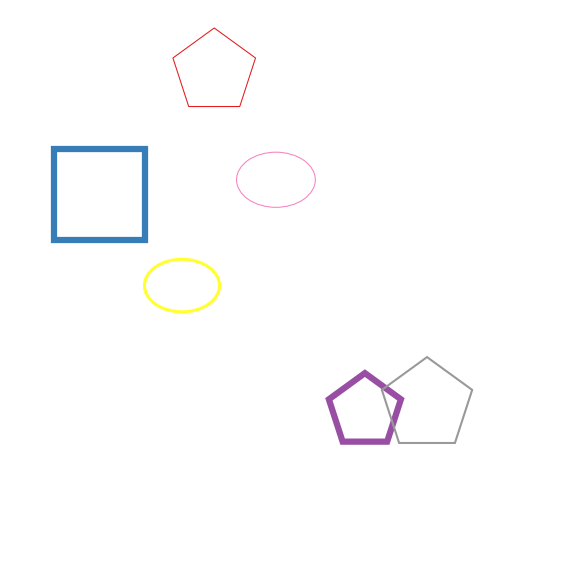[{"shape": "pentagon", "thickness": 0.5, "radius": 0.38, "center": [0.371, 0.876]}, {"shape": "square", "thickness": 3, "radius": 0.4, "center": [0.172, 0.662]}, {"shape": "pentagon", "thickness": 3, "radius": 0.33, "center": [0.632, 0.287]}, {"shape": "oval", "thickness": 1.5, "radius": 0.33, "center": [0.315, 0.505]}, {"shape": "oval", "thickness": 0.5, "radius": 0.34, "center": [0.478, 0.688]}, {"shape": "pentagon", "thickness": 1, "radius": 0.41, "center": [0.739, 0.299]}]